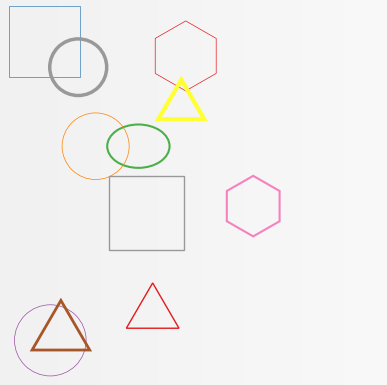[{"shape": "triangle", "thickness": 1, "radius": 0.39, "center": [0.394, 0.187]}, {"shape": "hexagon", "thickness": 0.5, "radius": 0.45, "center": [0.479, 0.855]}, {"shape": "square", "thickness": 0.5, "radius": 0.46, "center": [0.114, 0.892]}, {"shape": "oval", "thickness": 1.5, "radius": 0.4, "center": [0.357, 0.62]}, {"shape": "circle", "thickness": 0.5, "radius": 0.46, "center": [0.13, 0.116]}, {"shape": "circle", "thickness": 0.5, "radius": 0.43, "center": [0.247, 0.62]}, {"shape": "triangle", "thickness": 3, "radius": 0.34, "center": [0.468, 0.725]}, {"shape": "triangle", "thickness": 2, "radius": 0.43, "center": [0.157, 0.134]}, {"shape": "hexagon", "thickness": 1.5, "radius": 0.39, "center": [0.653, 0.465]}, {"shape": "square", "thickness": 1, "radius": 0.48, "center": [0.379, 0.446]}, {"shape": "circle", "thickness": 2.5, "radius": 0.37, "center": [0.202, 0.825]}]